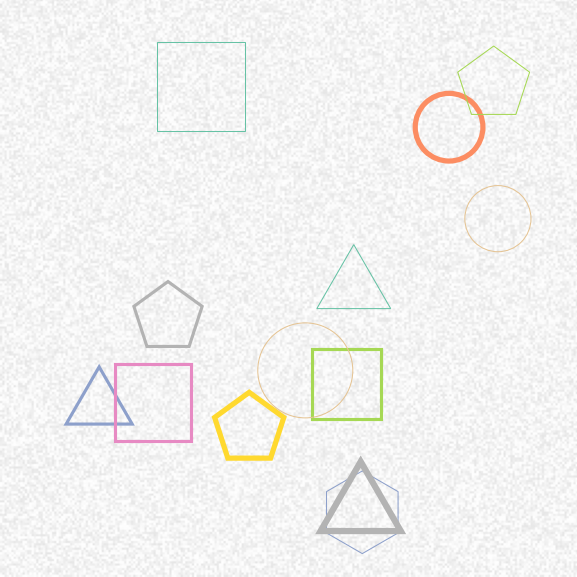[{"shape": "triangle", "thickness": 0.5, "radius": 0.37, "center": [0.613, 0.502]}, {"shape": "square", "thickness": 0.5, "radius": 0.38, "center": [0.349, 0.849]}, {"shape": "circle", "thickness": 2.5, "radius": 0.29, "center": [0.778, 0.779]}, {"shape": "hexagon", "thickness": 0.5, "radius": 0.36, "center": [0.627, 0.112]}, {"shape": "triangle", "thickness": 1.5, "radius": 0.33, "center": [0.172, 0.298]}, {"shape": "square", "thickness": 1.5, "radius": 0.33, "center": [0.265, 0.302]}, {"shape": "square", "thickness": 1.5, "radius": 0.3, "center": [0.6, 0.334]}, {"shape": "pentagon", "thickness": 0.5, "radius": 0.33, "center": [0.855, 0.854]}, {"shape": "pentagon", "thickness": 2.5, "radius": 0.31, "center": [0.432, 0.257]}, {"shape": "circle", "thickness": 0.5, "radius": 0.29, "center": [0.862, 0.621]}, {"shape": "circle", "thickness": 0.5, "radius": 0.41, "center": [0.529, 0.358]}, {"shape": "triangle", "thickness": 3, "radius": 0.4, "center": [0.625, 0.12]}, {"shape": "pentagon", "thickness": 1.5, "radius": 0.31, "center": [0.291, 0.449]}]